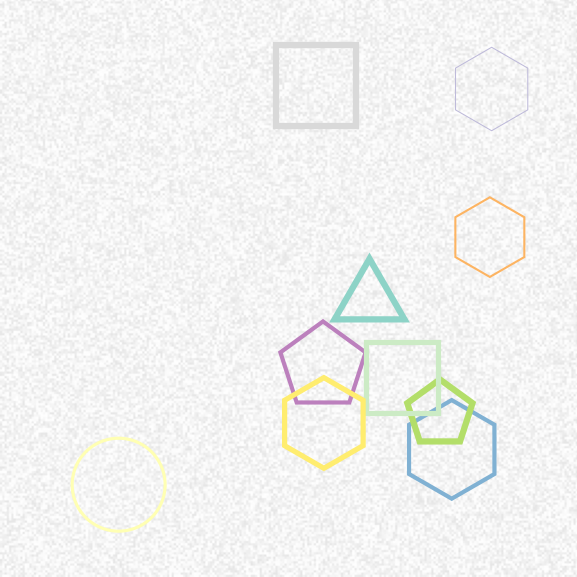[{"shape": "triangle", "thickness": 3, "radius": 0.35, "center": [0.64, 0.481]}, {"shape": "circle", "thickness": 1.5, "radius": 0.4, "center": [0.205, 0.16]}, {"shape": "hexagon", "thickness": 0.5, "radius": 0.36, "center": [0.851, 0.845]}, {"shape": "hexagon", "thickness": 2, "radius": 0.43, "center": [0.782, 0.221]}, {"shape": "hexagon", "thickness": 1, "radius": 0.34, "center": [0.848, 0.589]}, {"shape": "pentagon", "thickness": 3, "radius": 0.3, "center": [0.762, 0.283]}, {"shape": "square", "thickness": 3, "radius": 0.35, "center": [0.547, 0.851]}, {"shape": "pentagon", "thickness": 2, "radius": 0.39, "center": [0.559, 0.365]}, {"shape": "square", "thickness": 2.5, "radius": 0.31, "center": [0.696, 0.345]}, {"shape": "hexagon", "thickness": 2.5, "radius": 0.39, "center": [0.561, 0.267]}]